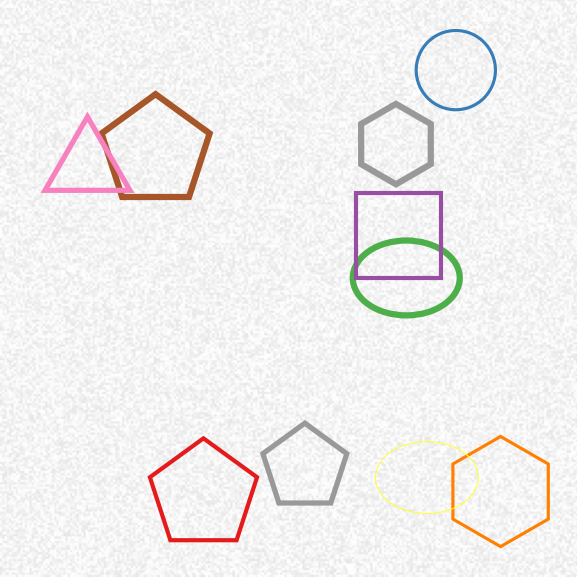[{"shape": "pentagon", "thickness": 2, "radius": 0.49, "center": [0.352, 0.143]}, {"shape": "circle", "thickness": 1.5, "radius": 0.34, "center": [0.789, 0.878]}, {"shape": "oval", "thickness": 3, "radius": 0.46, "center": [0.703, 0.518]}, {"shape": "square", "thickness": 2, "radius": 0.37, "center": [0.69, 0.591]}, {"shape": "hexagon", "thickness": 1.5, "radius": 0.48, "center": [0.867, 0.148]}, {"shape": "oval", "thickness": 0.5, "radius": 0.44, "center": [0.739, 0.172]}, {"shape": "pentagon", "thickness": 3, "radius": 0.49, "center": [0.269, 0.738]}, {"shape": "triangle", "thickness": 2.5, "radius": 0.42, "center": [0.151, 0.712]}, {"shape": "pentagon", "thickness": 2.5, "radius": 0.38, "center": [0.528, 0.19]}, {"shape": "hexagon", "thickness": 3, "radius": 0.35, "center": [0.686, 0.75]}]